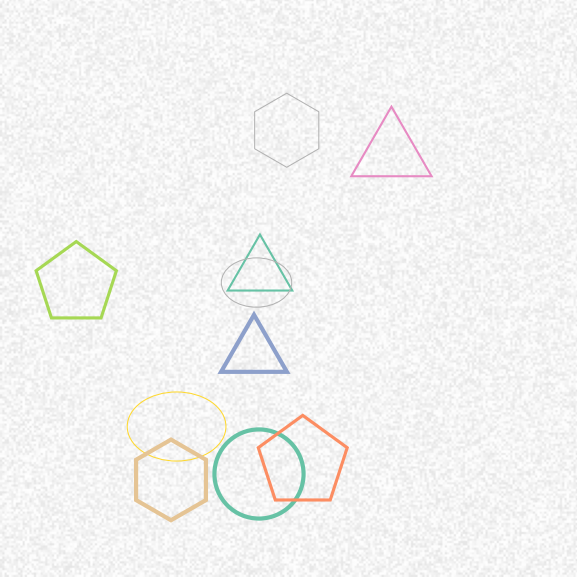[{"shape": "triangle", "thickness": 1, "radius": 0.32, "center": [0.45, 0.528]}, {"shape": "circle", "thickness": 2, "radius": 0.39, "center": [0.448, 0.178]}, {"shape": "pentagon", "thickness": 1.5, "radius": 0.4, "center": [0.524, 0.199]}, {"shape": "triangle", "thickness": 2, "radius": 0.33, "center": [0.44, 0.388]}, {"shape": "triangle", "thickness": 1, "radius": 0.4, "center": [0.678, 0.734]}, {"shape": "pentagon", "thickness": 1.5, "radius": 0.37, "center": [0.132, 0.508]}, {"shape": "oval", "thickness": 0.5, "radius": 0.43, "center": [0.306, 0.261]}, {"shape": "hexagon", "thickness": 2, "radius": 0.35, "center": [0.296, 0.168]}, {"shape": "oval", "thickness": 0.5, "radius": 0.3, "center": [0.444, 0.51]}, {"shape": "hexagon", "thickness": 0.5, "radius": 0.32, "center": [0.496, 0.774]}]